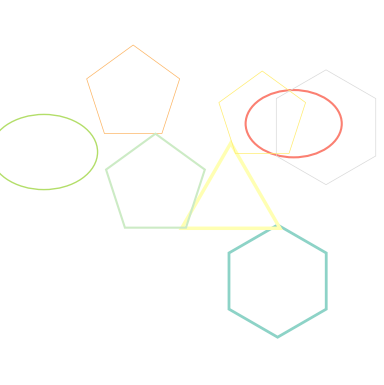[{"shape": "hexagon", "thickness": 2, "radius": 0.73, "center": [0.721, 0.27]}, {"shape": "triangle", "thickness": 2.5, "radius": 0.74, "center": [0.599, 0.481]}, {"shape": "oval", "thickness": 1.5, "radius": 0.62, "center": [0.763, 0.679]}, {"shape": "pentagon", "thickness": 0.5, "radius": 0.64, "center": [0.346, 0.756]}, {"shape": "oval", "thickness": 1, "radius": 0.7, "center": [0.114, 0.605]}, {"shape": "hexagon", "thickness": 0.5, "radius": 0.75, "center": [0.847, 0.669]}, {"shape": "pentagon", "thickness": 1.5, "radius": 0.67, "center": [0.404, 0.518]}, {"shape": "pentagon", "thickness": 0.5, "radius": 0.59, "center": [0.681, 0.697]}]